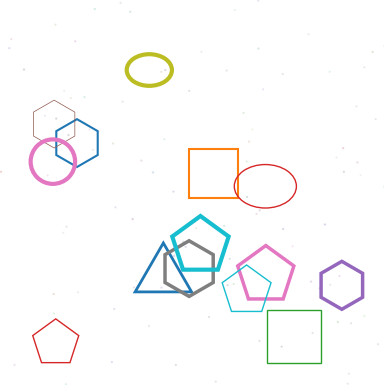[{"shape": "hexagon", "thickness": 1.5, "radius": 0.31, "center": [0.2, 0.628]}, {"shape": "triangle", "thickness": 2, "radius": 0.42, "center": [0.424, 0.284]}, {"shape": "square", "thickness": 1.5, "radius": 0.32, "center": [0.555, 0.549]}, {"shape": "square", "thickness": 1, "radius": 0.35, "center": [0.764, 0.126]}, {"shape": "pentagon", "thickness": 1, "radius": 0.31, "center": [0.145, 0.109]}, {"shape": "oval", "thickness": 1, "radius": 0.4, "center": [0.689, 0.516]}, {"shape": "hexagon", "thickness": 2.5, "radius": 0.31, "center": [0.888, 0.259]}, {"shape": "hexagon", "thickness": 0.5, "radius": 0.31, "center": [0.141, 0.678]}, {"shape": "pentagon", "thickness": 2.5, "radius": 0.38, "center": [0.69, 0.285]}, {"shape": "circle", "thickness": 3, "radius": 0.29, "center": [0.137, 0.58]}, {"shape": "hexagon", "thickness": 2.5, "radius": 0.36, "center": [0.491, 0.302]}, {"shape": "oval", "thickness": 3, "radius": 0.29, "center": [0.388, 0.818]}, {"shape": "pentagon", "thickness": 1, "radius": 0.33, "center": [0.641, 0.245]}, {"shape": "pentagon", "thickness": 3, "radius": 0.39, "center": [0.521, 0.362]}]